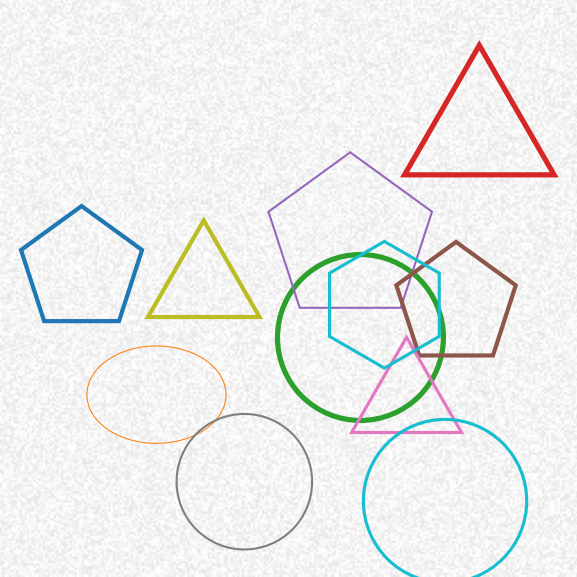[{"shape": "pentagon", "thickness": 2, "radius": 0.55, "center": [0.141, 0.532]}, {"shape": "oval", "thickness": 0.5, "radius": 0.6, "center": [0.271, 0.316]}, {"shape": "circle", "thickness": 2.5, "radius": 0.72, "center": [0.624, 0.415]}, {"shape": "triangle", "thickness": 2.5, "radius": 0.75, "center": [0.83, 0.771]}, {"shape": "pentagon", "thickness": 1, "radius": 0.74, "center": [0.606, 0.587]}, {"shape": "pentagon", "thickness": 2, "radius": 0.54, "center": [0.79, 0.472]}, {"shape": "triangle", "thickness": 1.5, "radius": 0.55, "center": [0.704, 0.305]}, {"shape": "circle", "thickness": 1, "radius": 0.59, "center": [0.423, 0.165]}, {"shape": "triangle", "thickness": 2, "radius": 0.56, "center": [0.353, 0.506]}, {"shape": "hexagon", "thickness": 1.5, "radius": 0.55, "center": [0.666, 0.471]}, {"shape": "circle", "thickness": 1.5, "radius": 0.71, "center": [0.771, 0.132]}]